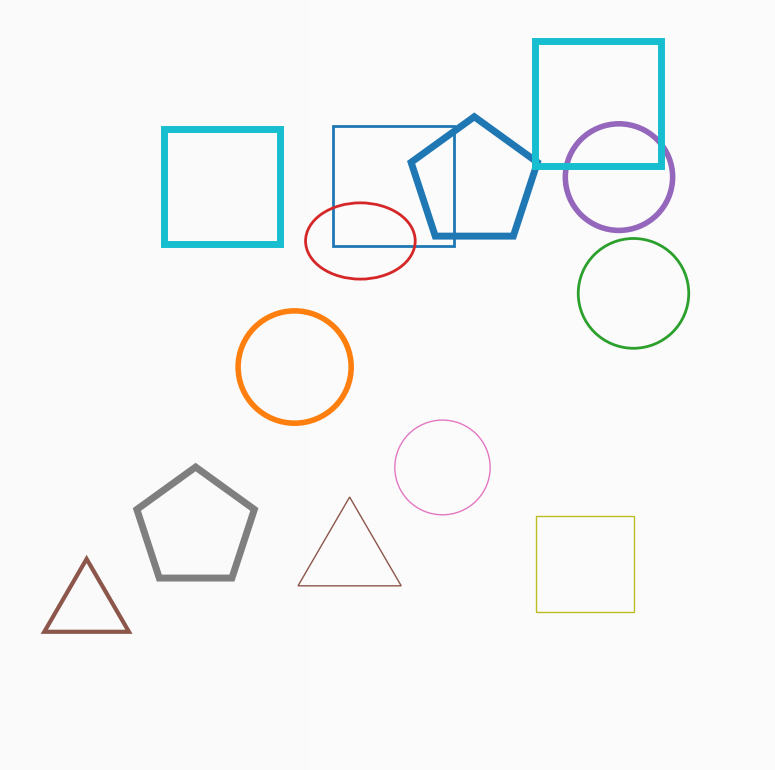[{"shape": "square", "thickness": 1, "radius": 0.39, "center": [0.508, 0.758]}, {"shape": "pentagon", "thickness": 2.5, "radius": 0.43, "center": [0.612, 0.763]}, {"shape": "circle", "thickness": 2, "radius": 0.36, "center": [0.38, 0.523]}, {"shape": "circle", "thickness": 1, "radius": 0.36, "center": [0.817, 0.619]}, {"shape": "oval", "thickness": 1, "radius": 0.35, "center": [0.465, 0.687]}, {"shape": "circle", "thickness": 2, "radius": 0.35, "center": [0.799, 0.77]}, {"shape": "triangle", "thickness": 0.5, "radius": 0.38, "center": [0.451, 0.278]}, {"shape": "triangle", "thickness": 1.5, "radius": 0.32, "center": [0.112, 0.211]}, {"shape": "circle", "thickness": 0.5, "radius": 0.31, "center": [0.571, 0.393]}, {"shape": "pentagon", "thickness": 2.5, "radius": 0.4, "center": [0.252, 0.314]}, {"shape": "square", "thickness": 0.5, "radius": 0.31, "center": [0.755, 0.267]}, {"shape": "square", "thickness": 2.5, "radius": 0.37, "center": [0.287, 0.758]}, {"shape": "square", "thickness": 2.5, "radius": 0.41, "center": [0.771, 0.865]}]